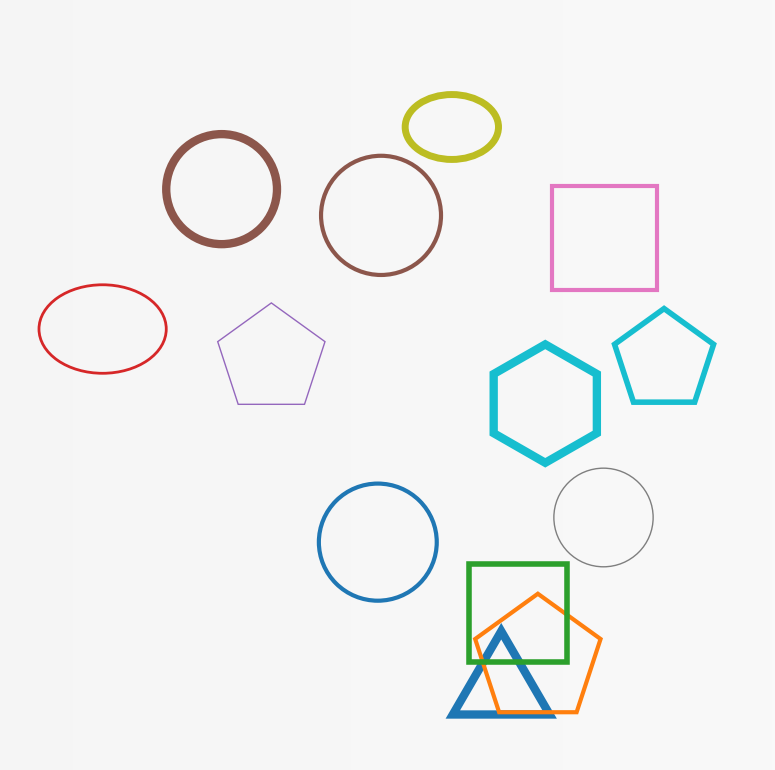[{"shape": "circle", "thickness": 1.5, "radius": 0.38, "center": [0.487, 0.296]}, {"shape": "triangle", "thickness": 3, "radius": 0.36, "center": [0.647, 0.108]}, {"shape": "pentagon", "thickness": 1.5, "radius": 0.43, "center": [0.694, 0.144]}, {"shape": "square", "thickness": 2, "radius": 0.32, "center": [0.669, 0.204]}, {"shape": "oval", "thickness": 1, "radius": 0.41, "center": [0.132, 0.573]}, {"shape": "pentagon", "thickness": 0.5, "radius": 0.36, "center": [0.35, 0.534]}, {"shape": "circle", "thickness": 3, "radius": 0.36, "center": [0.286, 0.754]}, {"shape": "circle", "thickness": 1.5, "radius": 0.39, "center": [0.492, 0.72]}, {"shape": "square", "thickness": 1.5, "radius": 0.34, "center": [0.78, 0.691]}, {"shape": "circle", "thickness": 0.5, "radius": 0.32, "center": [0.779, 0.328]}, {"shape": "oval", "thickness": 2.5, "radius": 0.3, "center": [0.583, 0.835]}, {"shape": "pentagon", "thickness": 2, "radius": 0.34, "center": [0.857, 0.532]}, {"shape": "hexagon", "thickness": 3, "radius": 0.38, "center": [0.704, 0.476]}]